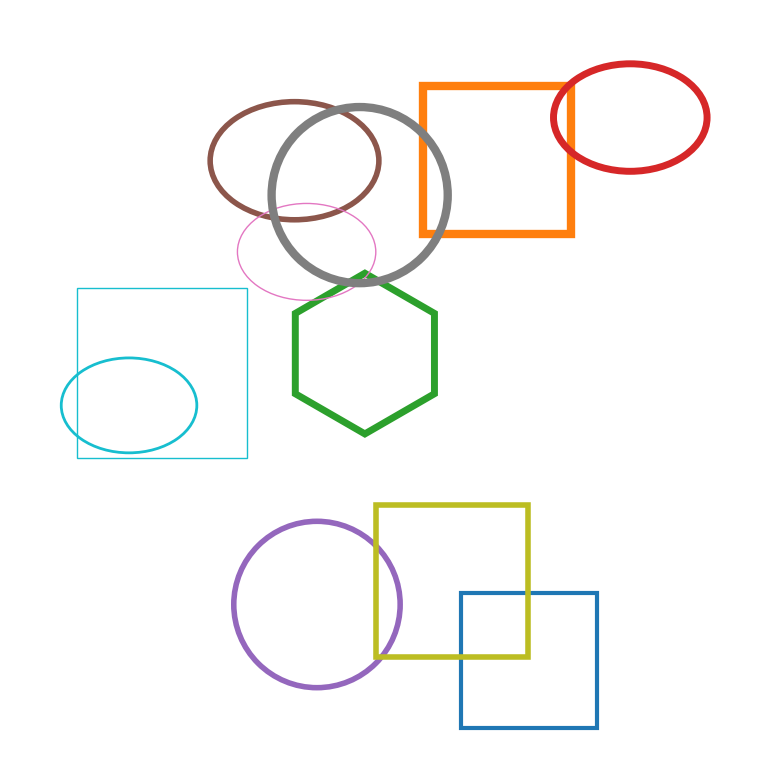[{"shape": "square", "thickness": 1.5, "radius": 0.44, "center": [0.687, 0.142]}, {"shape": "square", "thickness": 3, "radius": 0.48, "center": [0.646, 0.792]}, {"shape": "hexagon", "thickness": 2.5, "radius": 0.52, "center": [0.474, 0.541]}, {"shape": "oval", "thickness": 2.5, "radius": 0.5, "center": [0.819, 0.847]}, {"shape": "circle", "thickness": 2, "radius": 0.54, "center": [0.412, 0.215]}, {"shape": "oval", "thickness": 2, "radius": 0.55, "center": [0.382, 0.791]}, {"shape": "oval", "thickness": 0.5, "radius": 0.45, "center": [0.398, 0.673]}, {"shape": "circle", "thickness": 3, "radius": 0.57, "center": [0.467, 0.747]}, {"shape": "square", "thickness": 2, "radius": 0.49, "center": [0.587, 0.245]}, {"shape": "oval", "thickness": 1, "radius": 0.44, "center": [0.168, 0.474]}, {"shape": "square", "thickness": 0.5, "radius": 0.55, "center": [0.21, 0.515]}]